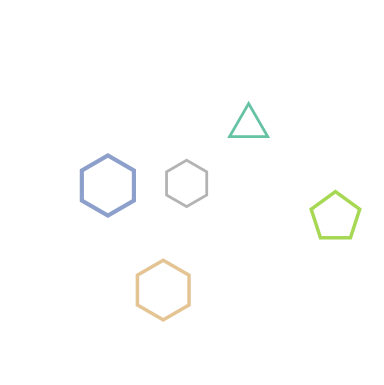[{"shape": "triangle", "thickness": 2, "radius": 0.29, "center": [0.646, 0.674]}, {"shape": "hexagon", "thickness": 3, "radius": 0.39, "center": [0.28, 0.518]}, {"shape": "pentagon", "thickness": 2.5, "radius": 0.33, "center": [0.871, 0.436]}, {"shape": "hexagon", "thickness": 2.5, "radius": 0.39, "center": [0.424, 0.247]}, {"shape": "hexagon", "thickness": 2, "radius": 0.3, "center": [0.485, 0.524]}]